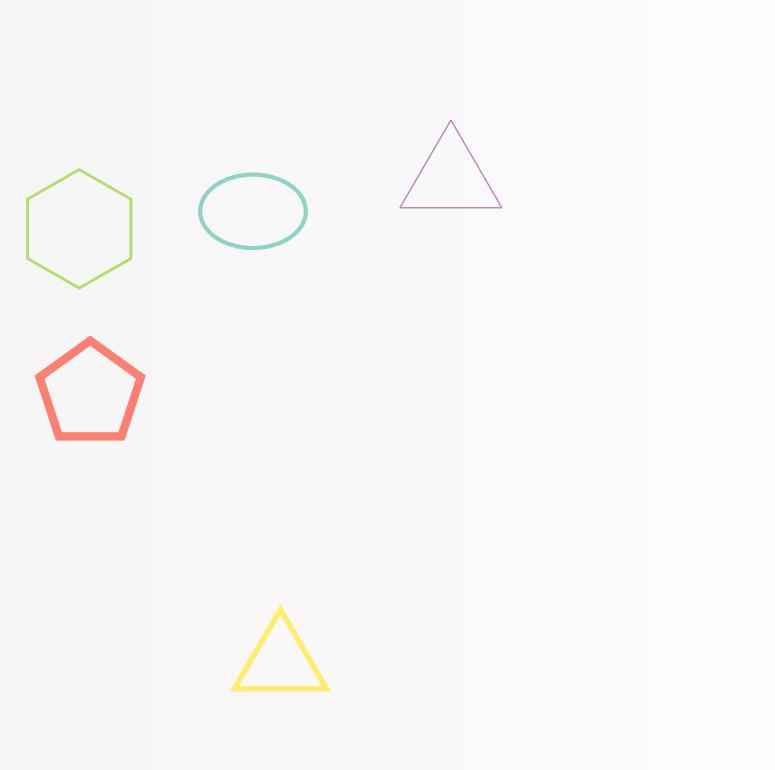[{"shape": "oval", "thickness": 1.5, "radius": 0.34, "center": [0.326, 0.726]}, {"shape": "pentagon", "thickness": 3, "radius": 0.34, "center": [0.116, 0.489]}, {"shape": "hexagon", "thickness": 1, "radius": 0.38, "center": [0.102, 0.703]}, {"shape": "triangle", "thickness": 0.5, "radius": 0.38, "center": [0.582, 0.768]}, {"shape": "triangle", "thickness": 2, "radius": 0.34, "center": [0.362, 0.14]}]